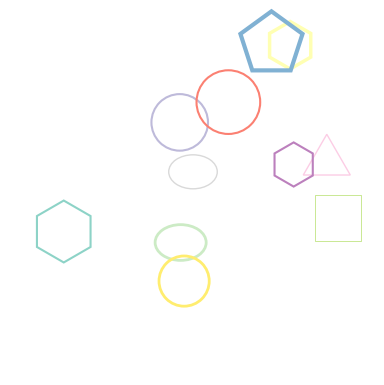[{"shape": "hexagon", "thickness": 1.5, "radius": 0.4, "center": [0.166, 0.399]}, {"shape": "hexagon", "thickness": 2.5, "radius": 0.31, "center": [0.754, 0.882]}, {"shape": "circle", "thickness": 1.5, "radius": 0.37, "center": [0.467, 0.682]}, {"shape": "circle", "thickness": 1.5, "radius": 0.41, "center": [0.593, 0.735]}, {"shape": "pentagon", "thickness": 3, "radius": 0.42, "center": [0.705, 0.886]}, {"shape": "square", "thickness": 0.5, "radius": 0.29, "center": [0.878, 0.434]}, {"shape": "triangle", "thickness": 1, "radius": 0.35, "center": [0.849, 0.581]}, {"shape": "oval", "thickness": 1, "radius": 0.32, "center": [0.501, 0.554]}, {"shape": "hexagon", "thickness": 1.5, "radius": 0.29, "center": [0.763, 0.573]}, {"shape": "oval", "thickness": 2, "radius": 0.33, "center": [0.469, 0.37]}, {"shape": "circle", "thickness": 2, "radius": 0.33, "center": [0.478, 0.27]}]